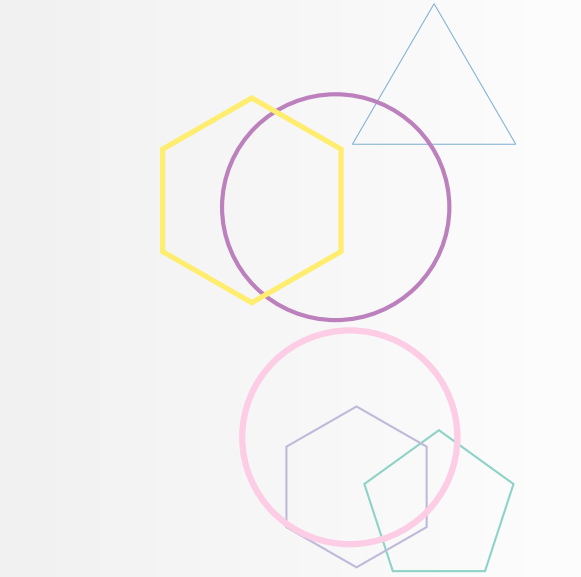[{"shape": "pentagon", "thickness": 1, "radius": 0.67, "center": [0.755, 0.119]}, {"shape": "hexagon", "thickness": 1, "radius": 0.7, "center": [0.613, 0.156]}, {"shape": "triangle", "thickness": 0.5, "radius": 0.81, "center": [0.747, 0.83]}, {"shape": "circle", "thickness": 3, "radius": 0.93, "center": [0.602, 0.242]}, {"shape": "circle", "thickness": 2, "radius": 0.98, "center": [0.578, 0.64]}, {"shape": "hexagon", "thickness": 2.5, "radius": 0.89, "center": [0.433, 0.652]}]